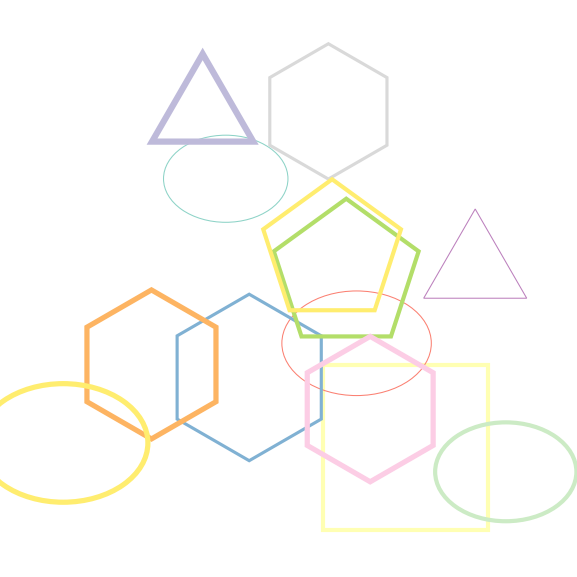[{"shape": "oval", "thickness": 0.5, "radius": 0.54, "center": [0.391, 0.69]}, {"shape": "square", "thickness": 2, "radius": 0.71, "center": [0.702, 0.224]}, {"shape": "triangle", "thickness": 3, "radius": 0.51, "center": [0.351, 0.805]}, {"shape": "oval", "thickness": 0.5, "radius": 0.65, "center": [0.617, 0.405]}, {"shape": "hexagon", "thickness": 1.5, "radius": 0.72, "center": [0.432, 0.346]}, {"shape": "hexagon", "thickness": 2.5, "radius": 0.64, "center": [0.262, 0.368]}, {"shape": "pentagon", "thickness": 2, "radius": 0.66, "center": [0.6, 0.523]}, {"shape": "hexagon", "thickness": 2.5, "radius": 0.63, "center": [0.641, 0.291]}, {"shape": "hexagon", "thickness": 1.5, "radius": 0.59, "center": [0.569, 0.806]}, {"shape": "triangle", "thickness": 0.5, "radius": 0.51, "center": [0.823, 0.534]}, {"shape": "oval", "thickness": 2, "radius": 0.61, "center": [0.876, 0.182]}, {"shape": "oval", "thickness": 2.5, "radius": 0.73, "center": [0.109, 0.232]}, {"shape": "pentagon", "thickness": 2, "radius": 0.63, "center": [0.575, 0.563]}]